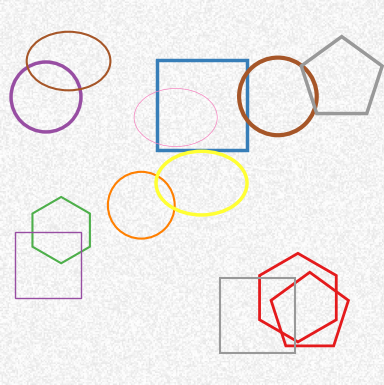[{"shape": "hexagon", "thickness": 2, "radius": 0.58, "center": [0.774, 0.227]}, {"shape": "pentagon", "thickness": 2, "radius": 0.53, "center": [0.805, 0.187]}, {"shape": "square", "thickness": 2.5, "radius": 0.59, "center": [0.525, 0.728]}, {"shape": "hexagon", "thickness": 1.5, "radius": 0.43, "center": [0.159, 0.402]}, {"shape": "square", "thickness": 1, "radius": 0.43, "center": [0.124, 0.312]}, {"shape": "circle", "thickness": 2.5, "radius": 0.45, "center": [0.119, 0.748]}, {"shape": "circle", "thickness": 1.5, "radius": 0.43, "center": [0.367, 0.467]}, {"shape": "oval", "thickness": 2.5, "radius": 0.59, "center": [0.523, 0.524]}, {"shape": "oval", "thickness": 1.5, "radius": 0.54, "center": [0.178, 0.841]}, {"shape": "circle", "thickness": 3, "radius": 0.5, "center": [0.722, 0.75]}, {"shape": "oval", "thickness": 0.5, "radius": 0.54, "center": [0.456, 0.695]}, {"shape": "square", "thickness": 1.5, "radius": 0.49, "center": [0.668, 0.181]}, {"shape": "pentagon", "thickness": 2.5, "radius": 0.55, "center": [0.888, 0.794]}]